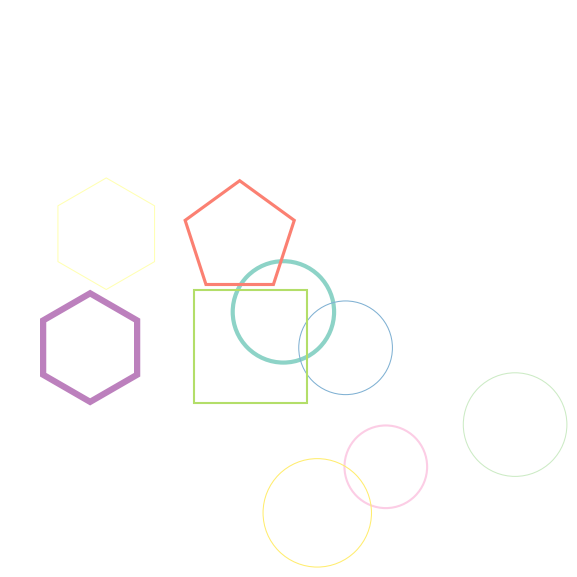[{"shape": "circle", "thickness": 2, "radius": 0.44, "center": [0.491, 0.459]}, {"shape": "hexagon", "thickness": 0.5, "radius": 0.48, "center": [0.184, 0.594]}, {"shape": "pentagon", "thickness": 1.5, "radius": 0.5, "center": [0.415, 0.587]}, {"shape": "circle", "thickness": 0.5, "radius": 0.41, "center": [0.598, 0.397]}, {"shape": "square", "thickness": 1, "radius": 0.49, "center": [0.434, 0.399]}, {"shape": "circle", "thickness": 1, "radius": 0.36, "center": [0.668, 0.191]}, {"shape": "hexagon", "thickness": 3, "radius": 0.47, "center": [0.156, 0.397]}, {"shape": "circle", "thickness": 0.5, "radius": 0.45, "center": [0.892, 0.264]}, {"shape": "circle", "thickness": 0.5, "radius": 0.47, "center": [0.549, 0.111]}]